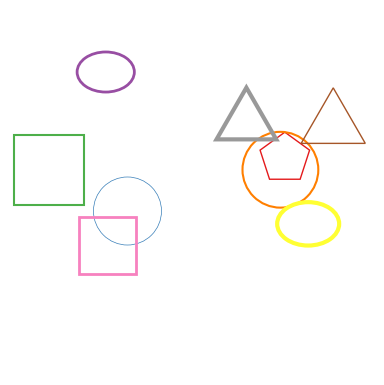[{"shape": "pentagon", "thickness": 1, "radius": 0.34, "center": [0.74, 0.589]}, {"shape": "circle", "thickness": 0.5, "radius": 0.44, "center": [0.331, 0.452]}, {"shape": "square", "thickness": 1.5, "radius": 0.45, "center": [0.127, 0.558]}, {"shape": "oval", "thickness": 2, "radius": 0.37, "center": [0.275, 0.813]}, {"shape": "circle", "thickness": 1.5, "radius": 0.49, "center": [0.728, 0.559]}, {"shape": "oval", "thickness": 3, "radius": 0.4, "center": [0.8, 0.419]}, {"shape": "triangle", "thickness": 1, "radius": 0.48, "center": [0.866, 0.676]}, {"shape": "square", "thickness": 2, "radius": 0.37, "center": [0.28, 0.364]}, {"shape": "triangle", "thickness": 3, "radius": 0.45, "center": [0.64, 0.683]}]